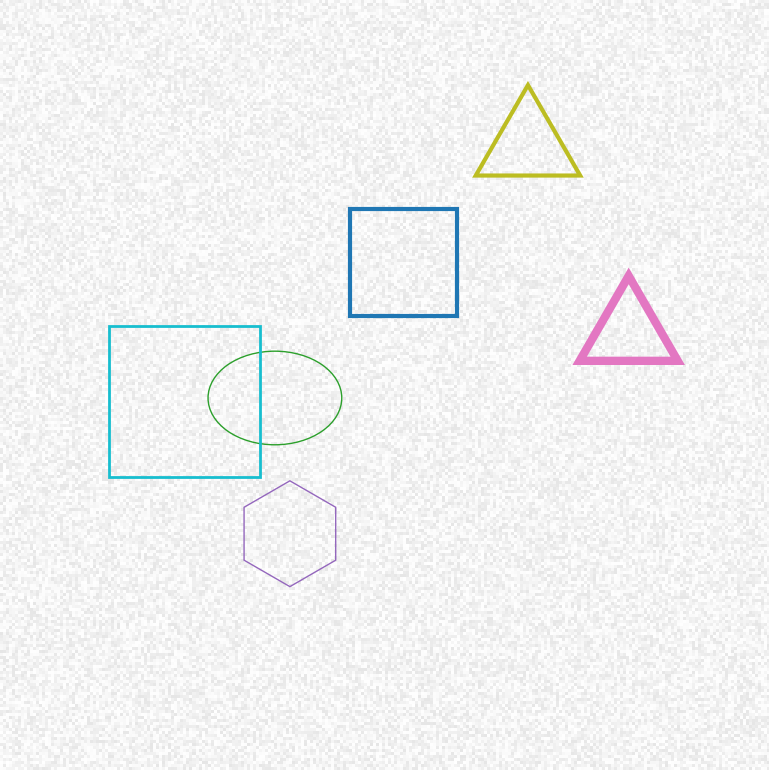[{"shape": "square", "thickness": 1.5, "radius": 0.35, "center": [0.524, 0.659]}, {"shape": "oval", "thickness": 0.5, "radius": 0.43, "center": [0.357, 0.483]}, {"shape": "hexagon", "thickness": 0.5, "radius": 0.34, "center": [0.376, 0.307]}, {"shape": "triangle", "thickness": 3, "radius": 0.37, "center": [0.816, 0.568]}, {"shape": "triangle", "thickness": 1.5, "radius": 0.39, "center": [0.686, 0.811]}, {"shape": "square", "thickness": 1, "radius": 0.49, "center": [0.239, 0.478]}]